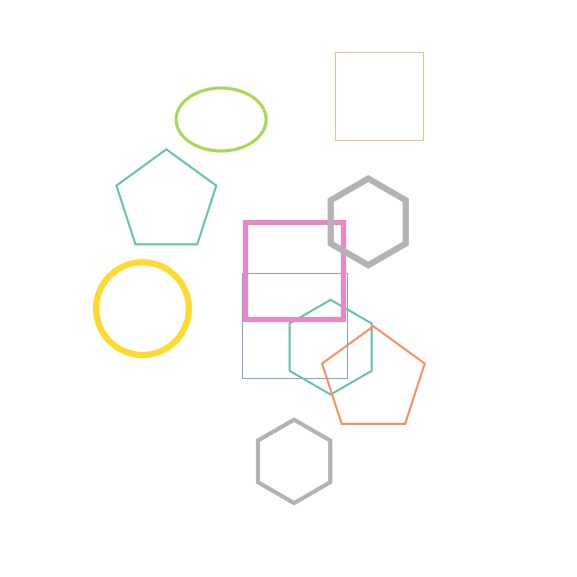[{"shape": "pentagon", "thickness": 1, "radius": 0.45, "center": [0.288, 0.65]}, {"shape": "hexagon", "thickness": 1, "radius": 0.41, "center": [0.573, 0.398]}, {"shape": "pentagon", "thickness": 1, "radius": 0.47, "center": [0.647, 0.341]}, {"shape": "square", "thickness": 0.5, "radius": 0.45, "center": [0.511, 0.435]}, {"shape": "square", "thickness": 2.5, "radius": 0.42, "center": [0.509, 0.531]}, {"shape": "oval", "thickness": 1.5, "radius": 0.39, "center": [0.383, 0.792]}, {"shape": "circle", "thickness": 3, "radius": 0.4, "center": [0.247, 0.465]}, {"shape": "square", "thickness": 0.5, "radius": 0.38, "center": [0.656, 0.833]}, {"shape": "hexagon", "thickness": 2, "radius": 0.36, "center": [0.509, 0.2]}, {"shape": "hexagon", "thickness": 3, "radius": 0.37, "center": [0.638, 0.615]}]